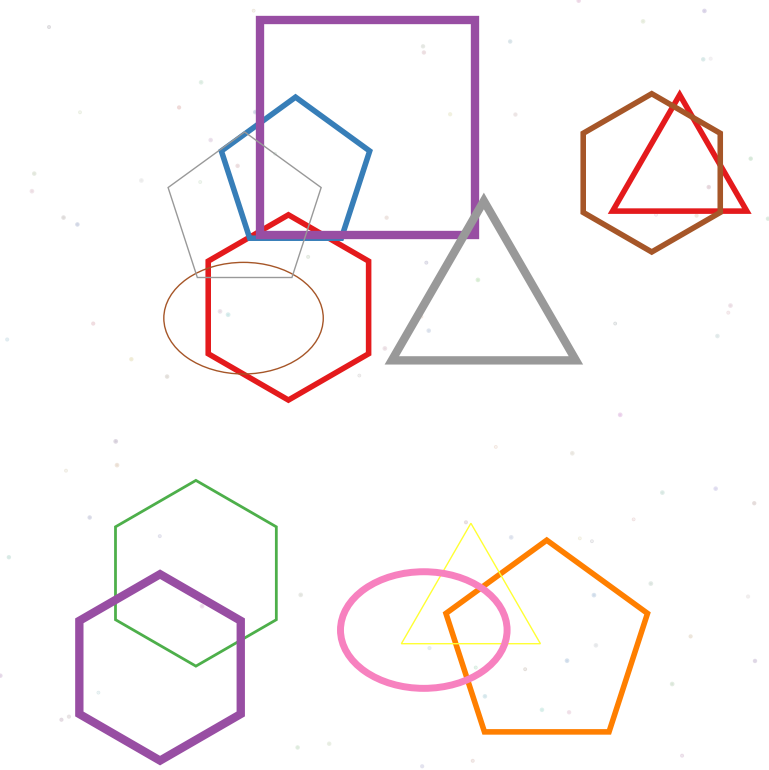[{"shape": "hexagon", "thickness": 2, "radius": 0.6, "center": [0.375, 0.601]}, {"shape": "triangle", "thickness": 2, "radius": 0.5, "center": [0.883, 0.776]}, {"shape": "pentagon", "thickness": 2, "radius": 0.51, "center": [0.384, 0.773]}, {"shape": "hexagon", "thickness": 1, "radius": 0.6, "center": [0.254, 0.255]}, {"shape": "hexagon", "thickness": 3, "radius": 0.61, "center": [0.208, 0.133]}, {"shape": "square", "thickness": 3, "radius": 0.7, "center": [0.477, 0.834]}, {"shape": "pentagon", "thickness": 2, "radius": 0.69, "center": [0.71, 0.161]}, {"shape": "triangle", "thickness": 0.5, "radius": 0.52, "center": [0.612, 0.216]}, {"shape": "hexagon", "thickness": 2, "radius": 0.51, "center": [0.846, 0.776]}, {"shape": "oval", "thickness": 0.5, "radius": 0.52, "center": [0.316, 0.587]}, {"shape": "oval", "thickness": 2.5, "radius": 0.54, "center": [0.55, 0.182]}, {"shape": "pentagon", "thickness": 0.5, "radius": 0.52, "center": [0.318, 0.724]}, {"shape": "triangle", "thickness": 3, "radius": 0.69, "center": [0.628, 0.601]}]